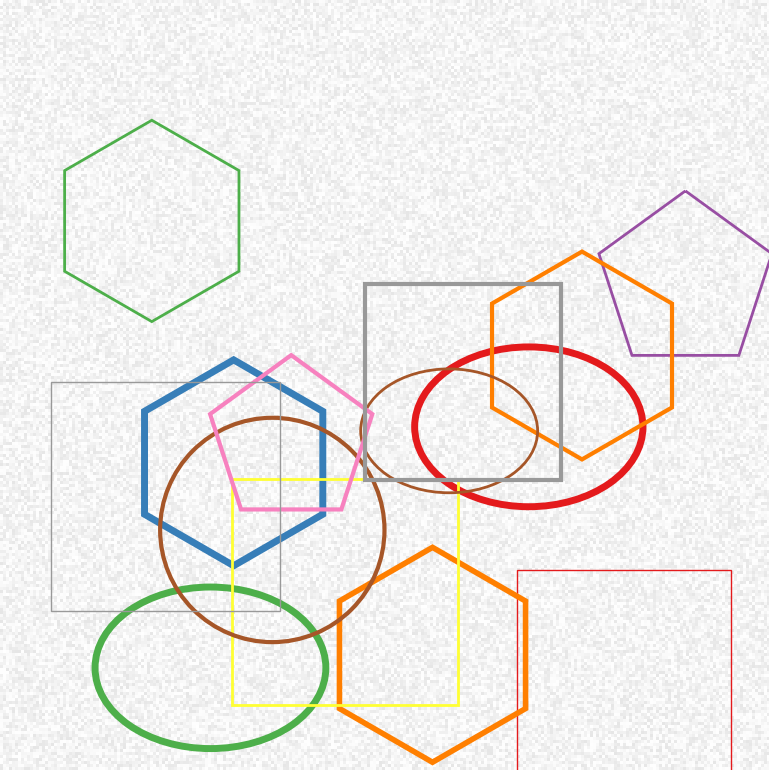[{"shape": "oval", "thickness": 2.5, "radius": 0.74, "center": [0.687, 0.446]}, {"shape": "square", "thickness": 0.5, "radius": 0.7, "center": [0.811, 0.12]}, {"shape": "hexagon", "thickness": 2.5, "radius": 0.67, "center": [0.303, 0.399]}, {"shape": "hexagon", "thickness": 1, "radius": 0.65, "center": [0.197, 0.713]}, {"shape": "oval", "thickness": 2.5, "radius": 0.75, "center": [0.273, 0.133]}, {"shape": "pentagon", "thickness": 1, "radius": 0.59, "center": [0.89, 0.634]}, {"shape": "hexagon", "thickness": 1.5, "radius": 0.67, "center": [0.756, 0.538]}, {"shape": "hexagon", "thickness": 2, "radius": 0.7, "center": [0.562, 0.15]}, {"shape": "square", "thickness": 1, "radius": 0.73, "center": [0.448, 0.231]}, {"shape": "oval", "thickness": 1, "radius": 0.57, "center": [0.583, 0.44]}, {"shape": "circle", "thickness": 1.5, "radius": 0.73, "center": [0.354, 0.312]}, {"shape": "pentagon", "thickness": 1.5, "radius": 0.55, "center": [0.378, 0.428]}, {"shape": "square", "thickness": 1.5, "radius": 0.64, "center": [0.601, 0.504]}, {"shape": "square", "thickness": 0.5, "radius": 0.74, "center": [0.215, 0.355]}]